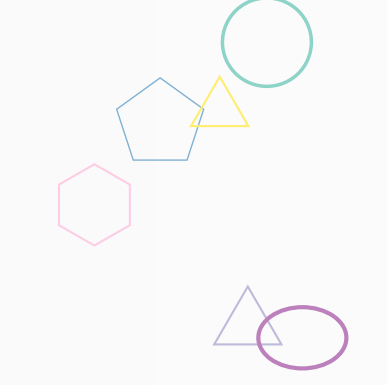[{"shape": "circle", "thickness": 2.5, "radius": 0.57, "center": [0.689, 0.89]}, {"shape": "triangle", "thickness": 1.5, "radius": 0.5, "center": [0.64, 0.156]}, {"shape": "pentagon", "thickness": 1, "radius": 0.59, "center": [0.413, 0.68]}, {"shape": "hexagon", "thickness": 1.5, "radius": 0.53, "center": [0.244, 0.468]}, {"shape": "oval", "thickness": 3, "radius": 0.57, "center": [0.78, 0.123]}, {"shape": "triangle", "thickness": 1.5, "radius": 0.43, "center": [0.567, 0.715]}]